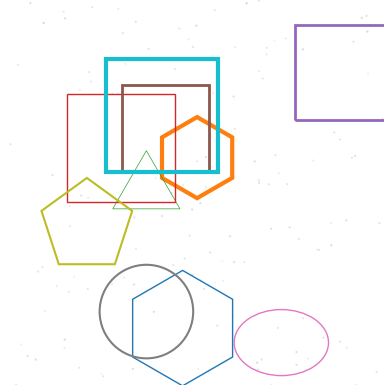[{"shape": "hexagon", "thickness": 1, "radius": 0.75, "center": [0.474, 0.148]}, {"shape": "hexagon", "thickness": 3, "radius": 0.53, "center": [0.512, 0.591]}, {"shape": "triangle", "thickness": 0.5, "radius": 0.5, "center": [0.38, 0.508]}, {"shape": "square", "thickness": 1, "radius": 0.7, "center": [0.313, 0.615]}, {"shape": "square", "thickness": 2, "radius": 0.62, "center": [0.89, 0.811]}, {"shape": "square", "thickness": 2, "radius": 0.56, "center": [0.431, 0.668]}, {"shape": "oval", "thickness": 1, "radius": 0.61, "center": [0.731, 0.11]}, {"shape": "circle", "thickness": 1.5, "radius": 0.61, "center": [0.38, 0.191]}, {"shape": "pentagon", "thickness": 1.5, "radius": 0.62, "center": [0.226, 0.414]}, {"shape": "square", "thickness": 3, "radius": 0.73, "center": [0.42, 0.7]}]